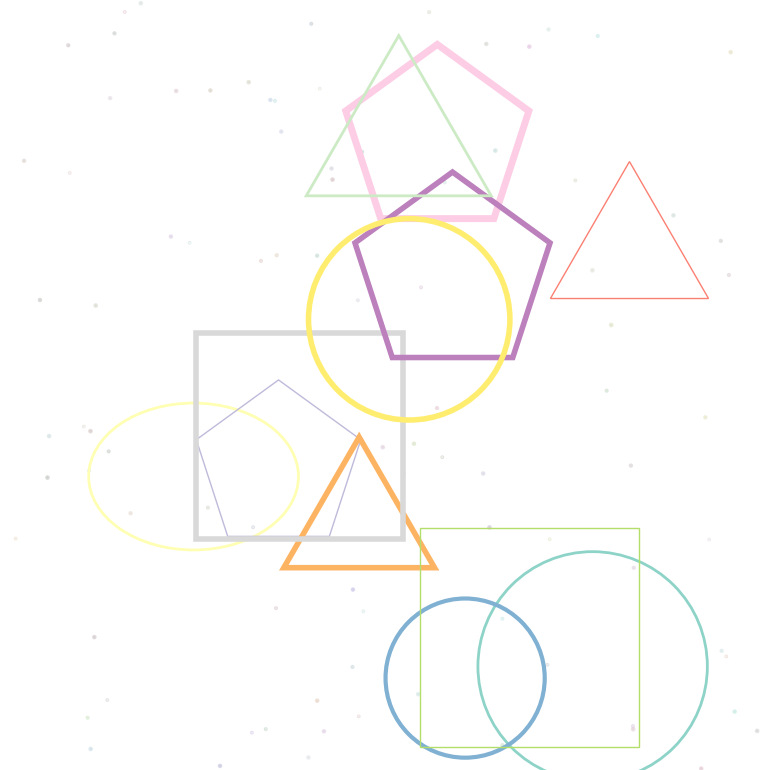[{"shape": "circle", "thickness": 1, "radius": 0.74, "center": [0.77, 0.135]}, {"shape": "oval", "thickness": 1, "radius": 0.68, "center": [0.251, 0.381]}, {"shape": "pentagon", "thickness": 0.5, "radius": 0.56, "center": [0.362, 0.394]}, {"shape": "triangle", "thickness": 0.5, "radius": 0.59, "center": [0.817, 0.672]}, {"shape": "circle", "thickness": 1.5, "radius": 0.52, "center": [0.604, 0.119]}, {"shape": "triangle", "thickness": 2, "radius": 0.57, "center": [0.466, 0.319]}, {"shape": "square", "thickness": 0.5, "radius": 0.71, "center": [0.688, 0.172]}, {"shape": "pentagon", "thickness": 2.5, "radius": 0.63, "center": [0.568, 0.817]}, {"shape": "square", "thickness": 2, "radius": 0.67, "center": [0.389, 0.434]}, {"shape": "pentagon", "thickness": 2, "radius": 0.67, "center": [0.588, 0.643]}, {"shape": "triangle", "thickness": 1, "radius": 0.69, "center": [0.518, 0.815]}, {"shape": "circle", "thickness": 2, "radius": 0.65, "center": [0.531, 0.585]}]